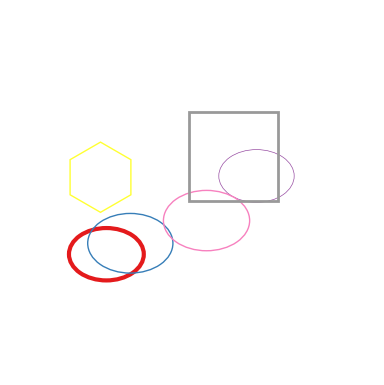[{"shape": "oval", "thickness": 3, "radius": 0.49, "center": [0.276, 0.34]}, {"shape": "oval", "thickness": 1, "radius": 0.55, "center": [0.338, 0.368]}, {"shape": "oval", "thickness": 0.5, "radius": 0.49, "center": [0.666, 0.543]}, {"shape": "hexagon", "thickness": 1, "radius": 0.46, "center": [0.261, 0.54]}, {"shape": "oval", "thickness": 1, "radius": 0.56, "center": [0.536, 0.427]}, {"shape": "square", "thickness": 2, "radius": 0.58, "center": [0.607, 0.594]}]